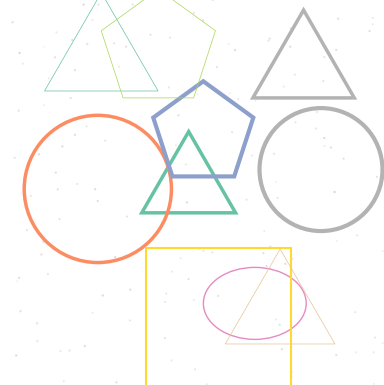[{"shape": "triangle", "thickness": 0.5, "radius": 0.85, "center": [0.263, 0.849]}, {"shape": "triangle", "thickness": 2.5, "radius": 0.7, "center": [0.49, 0.518]}, {"shape": "circle", "thickness": 2.5, "radius": 0.96, "center": [0.254, 0.509]}, {"shape": "pentagon", "thickness": 3, "radius": 0.68, "center": [0.528, 0.652]}, {"shape": "oval", "thickness": 1, "radius": 0.67, "center": [0.662, 0.212]}, {"shape": "pentagon", "thickness": 0.5, "radius": 0.78, "center": [0.411, 0.872]}, {"shape": "square", "thickness": 1.5, "radius": 0.94, "center": [0.568, 0.167]}, {"shape": "triangle", "thickness": 0.5, "radius": 0.82, "center": [0.728, 0.189]}, {"shape": "circle", "thickness": 3, "radius": 0.8, "center": [0.834, 0.56]}, {"shape": "triangle", "thickness": 2.5, "radius": 0.76, "center": [0.788, 0.822]}]